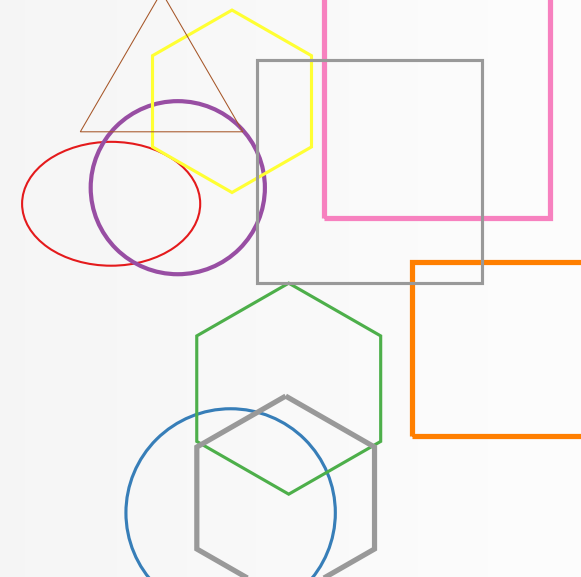[{"shape": "oval", "thickness": 1, "radius": 0.77, "center": [0.191, 0.646]}, {"shape": "circle", "thickness": 1.5, "radius": 0.9, "center": [0.397, 0.111]}, {"shape": "hexagon", "thickness": 1.5, "radius": 0.91, "center": [0.497, 0.326]}, {"shape": "circle", "thickness": 2, "radius": 0.75, "center": [0.306, 0.674]}, {"shape": "square", "thickness": 2.5, "radius": 0.75, "center": [0.86, 0.395]}, {"shape": "hexagon", "thickness": 1.5, "radius": 0.79, "center": [0.399, 0.824]}, {"shape": "triangle", "thickness": 0.5, "radius": 0.81, "center": [0.278, 0.852]}, {"shape": "square", "thickness": 2.5, "radius": 0.97, "center": [0.752, 0.817]}, {"shape": "hexagon", "thickness": 2.5, "radius": 0.88, "center": [0.491, 0.137]}, {"shape": "square", "thickness": 1.5, "radius": 0.97, "center": [0.636, 0.702]}]